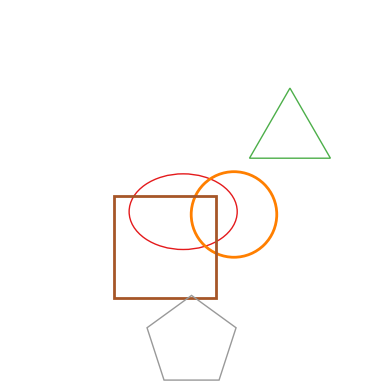[{"shape": "oval", "thickness": 1, "radius": 0.7, "center": [0.476, 0.45]}, {"shape": "triangle", "thickness": 1, "radius": 0.61, "center": [0.753, 0.65]}, {"shape": "circle", "thickness": 2, "radius": 0.56, "center": [0.608, 0.443]}, {"shape": "square", "thickness": 2, "radius": 0.66, "center": [0.428, 0.359]}, {"shape": "pentagon", "thickness": 1, "radius": 0.61, "center": [0.498, 0.111]}]